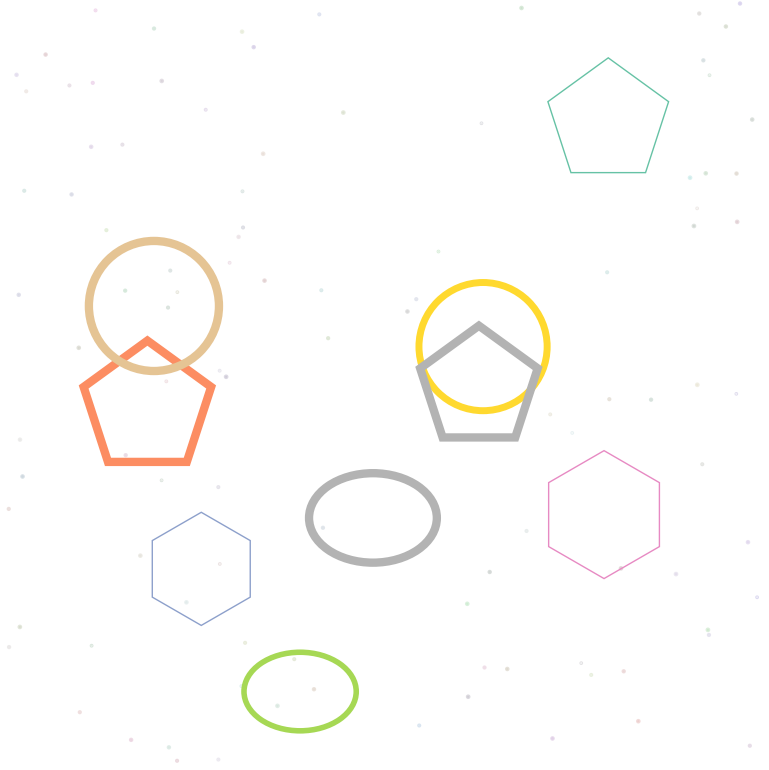[{"shape": "pentagon", "thickness": 0.5, "radius": 0.41, "center": [0.79, 0.842]}, {"shape": "pentagon", "thickness": 3, "radius": 0.44, "center": [0.191, 0.471]}, {"shape": "hexagon", "thickness": 0.5, "radius": 0.37, "center": [0.261, 0.261]}, {"shape": "hexagon", "thickness": 0.5, "radius": 0.42, "center": [0.784, 0.332]}, {"shape": "oval", "thickness": 2, "radius": 0.36, "center": [0.39, 0.102]}, {"shape": "circle", "thickness": 2.5, "radius": 0.42, "center": [0.627, 0.55]}, {"shape": "circle", "thickness": 3, "radius": 0.42, "center": [0.2, 0.603]}, {"shape": "oval", "thickness": 3, "radius": 0.41, "center": [0.484, 0.327]}, {"shape": "pentagon", "thickness": 3, "radius": 0.4, "center": [0.622, 0.497]}]